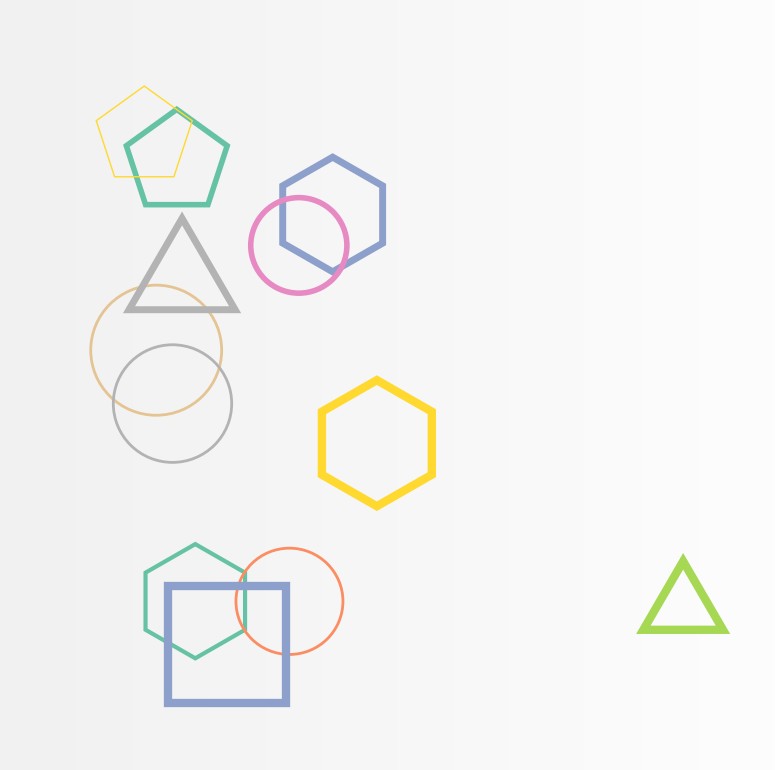[{"shape": "hexagon", "thickness": 1.5, "radius": 0.37, "center": [0.252, 0.219]}, {"shape": "pentagon", "thickness": 2, "radius": 0.34, "center": [0.228, 0.79]}, {"shape": "circle", "thickness": 1, "radius": 0.35, "center": [0.373, 0.219]}, {"shape": "hexagon", "thickness": 2.5, "radius": 0.37, "center": [0.429, 0.721]}, {"shape": "square", "thickness": 3, "radius": 0.38, "center": [0.293, 0.162]}, {"shape": "circle", "thickness": 2, "radius": 0.31, "center": [0.386, 0.681]}, {"shape": "triangle", "thickness": 3, "radius": 0.3, "center": [0.881, 0.212]}, {"shape": "hexagon", "thickness": 3, "radius": 0.41, "center": [0.486, 0.424]}, {"shape": "pentagon", "thickness": 0.5, "radius": 0.33, "center": [0.186, 0.823]}, {"shape": "circle", "thickness": 1, "radius": 0.42, "center": [0.202, 0.545]}, {"shape": "circle", "thickness": 1, "radius": 0.38, "center": [0.223, 0.476]}, {"shape": "triangle", "thickness": 2.5, "radius": 0.4, "center": [0.235, 0.637]}]